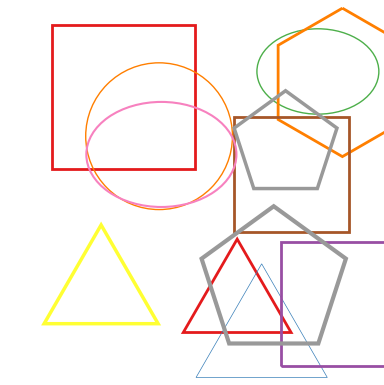[{"shape": "triangle", "thickness": 2, "radius": 0.81, "center": [0.616, 0.217]}, {"shape": "square", "thickness": 2, "radius": 0.93, "center": [0.321, 0.748]}, {"shape": "triangle", "thickness": 0.5, "radius": 0.98, "center": [0.68, 0.118]}, {"shape": "oval", "thickness": 1, "radius": 0.79, "center": [0.826, 0.814]}, {"shape": "square", "thickness": 2, "radius": 0.81, "center": [0.893, 0.21]}, {"shape": "hexagon", "thickness": 2, "radius": 0.96, "center": [0.889, 0.786]}, {"shape": "circle", "thickness": 1, "radius": 0.95, "center": [0.413, 0.646]}, {"shape": "triangle", "thickness": 2.5, "radius": 0.85, "center": [0.263, 0.245]}, {"shape": "square", "thickness": 2, "radius": 0.75, "center": [0.756, 0.547]}, {"shape": "oval", "thickness": 1.5, "radius": 0.97, "center": [0.419, 0.599]}, {"shape": "pentagon", "thickness": 3, "radius": 0.99, "center": [0.711, 0.267]}, {"shape": "pentagon", "thickness": 2.5, "radius": 0.7, "center": [0.742, 0.624]}]